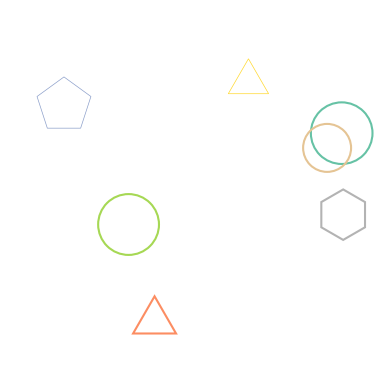[{"shape": "circle", "thickness": 1.5, "radius": 0.4, "center": [0.887, 0.654]}, {"shape": "triangle", "thickness": 1.5, "radius": 0.32, "center": [0.401, 0.166]}, {"shape": "pentagon", "thickness": 0.5, "radius": 0.37, "center": [0.166, 0.727]}, {"shape": "circle", "thickness": 1.5, "radius": 0.39, "center": [0.334, 0.417]}, {"shape": "triangle", "thickness": 0.5, "radius": 0.3, "center": [0.645, 0.787]}, {"shape": "circle", "thickness": 1.5, "radius": 0.31, "center": [0.85, 0.616]}, {"shape": "hexagon", "thickness": 1.5, "radius": 0.33, "center": [0.891, 0.442]}]